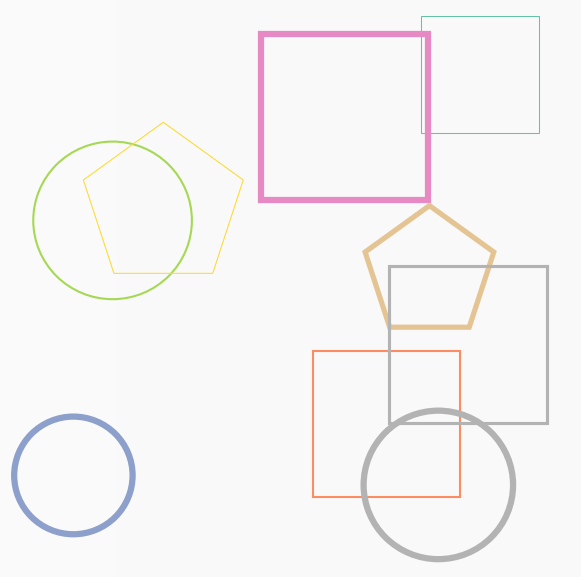[{"shape": "square", "thickness": 0.5, "radius": 0.5, "center": [0.826, 0.87]}, {"shape": "square", "thickness": 1, "radius": 0.63, "center": [0.665, 0.266]}, {"shape": "circle", "thickness": 3, "radius": 0.51, "center": [0.126, 0.176]}, {"shape": "square", "thickness": 3, "radius": 0.72, "center": [0.593, 0.797]}, {"shape": "circle", "thickness": 1, "radius": 0.68, "center": [0.194, 0.618]}, {"shape": "pentagon", "thickness": 0.5, "radius": 0.72, "center": [0.281, 0.643]}, {"shape": "pentagon", "thickness": 2.5, "radius": 0.58, "center": [0.739, 0.527]}, {"shape": "square", "thickness": 1.5, "radius": 0.68, "center": [0.805, 0.403]}, {"shape": "circle", "thickness": 3, "radius": 0.64, "center": [0.754, 0.159]}]